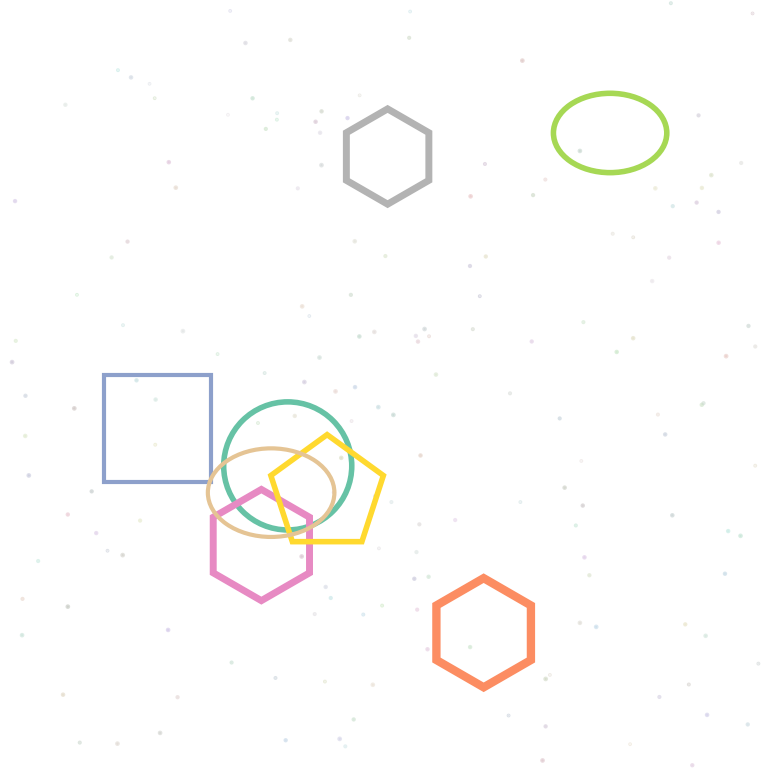[{"shape": "circle", "thickness": 2, "radius": 0.42, "center": [0.374, 0.395]}, {"shape": "hexagon", "thickness": 3, "radius": 0.35, "center": [0.628, 0.178]}, {"shape": "square", "thickness": 1.5, "radius": 0.35, "center": [0.204, 0.444]}, {"shape": "hexagon", "thickness": 2.5, "radius": 0.36, "center": [0.339, 0.292]}, {"shape": "oval", "thickness": 2, "radius": 0.37, "center": [0.792, 0.827]}, {"shape": "pentagon", "thickness": 2, "radius": 0.38, "center": [0.425, 0.359]}, {"shape": "oval", "thickness": 1.5, "radius": 0.41, "center": [0.352, 0.36]}, {"shape": "hexagon", "thickness": 2.5, "radius": 0.31, "center": [0.503, 0.797]}]